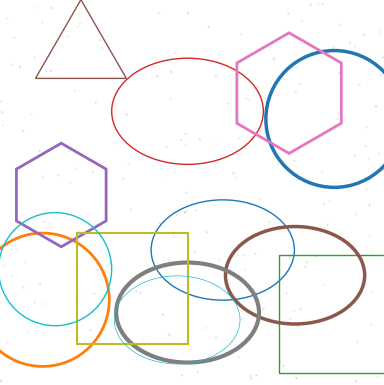[{"shape": "circle", "thickness": 2.5, "radius": 0.89, "center": [0.868, 0.691]}, {"shape": "oval", "thickness": 1, "radius": 0.93, "center": [0.579, 0.351]}, {"shape": "circle", "thickness": 2, "radius": 0.87, "center": [0.111, 0.221]}, {"shape": "square", "thickness": 1, "radius": 0.77, "center": [0.879, 0.184]}, {"shape": "oval", "thickness": 1, "radius": 0.99, "center": [0.487, 0.711]}, {"shape": "hexagon", "thickness": 2, "radius": 0.67, "center": [0.159, 0.493]}, {"shape": "oval", "thickness": 2.5, "radius": 0.9, "center": [0.766, 0.285]}, {"shape": "triangle", "thickness": 1, "radius": 0.68, "center": [0.21, 0.865]}, {"shape": "hexagon", "thickness": 2, "radius": 0.78, "center": [0.751, 0.758]}, {"shape": "oval", "thickness": 3, "radius": 0.93, "center": [0.487, 0.188]}, {"shape": "square", "thickness": 1.5, "radius": 0.72, "center": [0.344, 0.25]}, {"shape": "oval", "thickness": 0.5, "radius": 0.82, "center": [0.46, 0.169]}, {"shape": "circle", "thickness": 1, "radius": 0.73, "center": [0.143, 0.301]}]